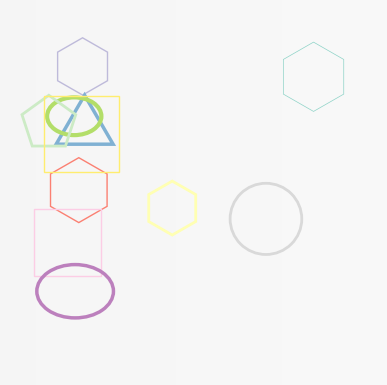[{"shape": "hexagon", "thickness": 0.5, "radius": 0.45, "center": [0.809, 0.801]}, {"shape": "hexagon", "thickness": 2, "radius": 0.35, "center": [0.444, 0.46]}, {"shape": "hexagon", "thickness": 1, "radius": 0.37, "center": [0.213, 0.827]}, {"shape": "hexagon", "thickness": 1, "radius": 0.42, "center": [0.203, 0.506]}, {"shape": "triangle", "thickness": 2.5, "radius": 0.42, "center": [0.218, 0.668]}, {"shape": "oval", "thickness": 3, "radius": 0.35, "center": [0.192, 0.698]}, {"shape": "square", "thickness": 1, "radius": 0.43, "center": [0.173, 0.37]}, {"shape": "circle", "thickness": 2, "radius": 0.46, "center": [0.686, 0.431]}, {"shape": "oval", "thickness": 2.5, "radius": 0.49, "center": [0.194, 0.244]}, {"shape": "pentagon", "thickness": 2, "radius": 0.36, "center": [0.126, 0.68]}, {"shape": "square", "thickness": 1, "radius": 0.49, "center": [0.21, 0.652]}]